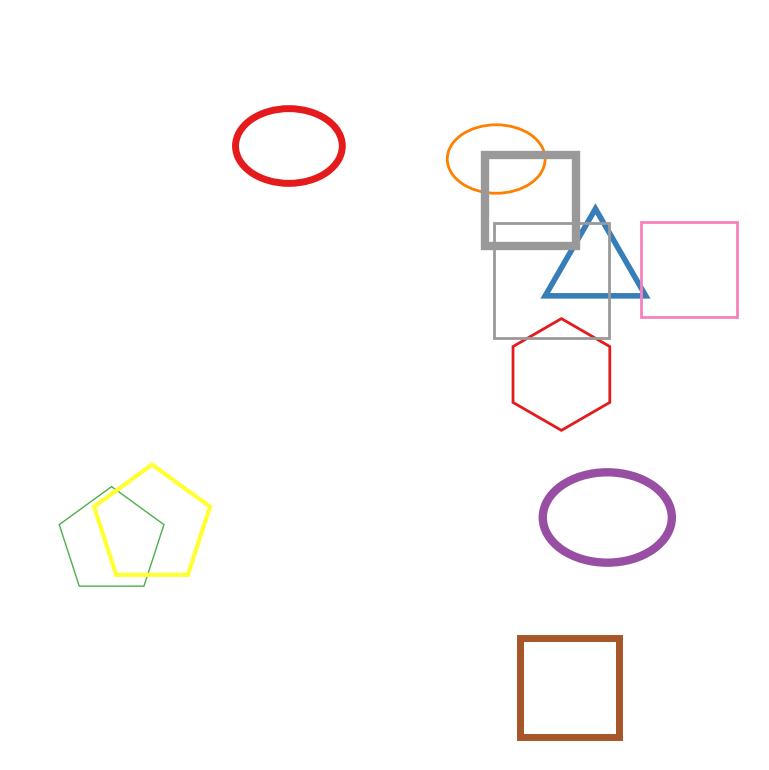[{"shape": "hexagon", "thickness": 1, "radius": 0.36, "center": [0.729, 0.514]}, {"shape": "oval", "thickness": 2.5, "radius": 0.35, "center": [0.375, 0.81]}, {"shape": "triangle", "thickness": 2, "radius": 0.38, "center": [0.773, 0.653]}, {"shape": "pentagon", "thickness": 0.5, "radius": 0.36, "center": [0.145, 0.297]}, {"shape": "oval", "thickness": 3, "radius": 0.42, "center": [0.789, 0.328]}, {"shape": "oval", "thickness": 1, "radius": 0.32, "center": [0.644, 0.793]}, {"shape": "pentagon", "thickness": 1.5, "radius": 0.4, "center": [0.197, 0.317]}, {"shape": "square", "thickness": 2.5, "radius": 0.32, "center": [0.739, 0.107]}, {"shape": "square", "thickness": 1, "radius": 0.31, "center": [0.895, 0.65]}, {"shape": "square", "thickness": 3, "radius": 0.3, "center": [0.689, 0.74]}, {"shape": "square", "thickness": 1, "radius": 0.37, "center": [0.717, 0.636]}]